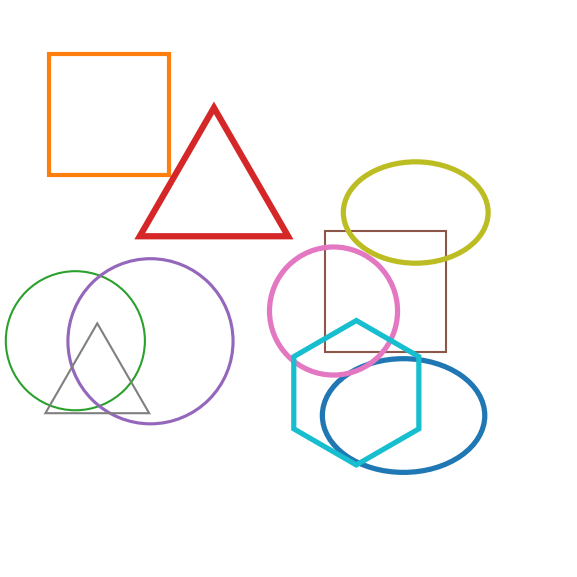[{"shape": "oval", "thickness": 2.5, "radius": 0.7, "center": [0.699, 0.28]}, {"shape": "square", "thickness": 2, "radius": 0.52, "center": [0.189, 0.801]}, {"shape": "circle", "thickness": 1, "radius": 0.6, "center": [0.13, 0.409]}, {"shape": "triangle", "thickness": 3, "radius": 0.74, "center": [0.37, 0.664]}, {"shape": "circle", "thickness": 1.5, "radius": 0.71, "center": [0.261, 0.408]}, {"shape": "square", "thickness": 1, "radius": 0.52, "center": [0.668, 0.494]}, {"shape": "circle", "thickness": 2.5, "radius": 0.55, "center": [0.578, 0.461]}, {"shape": "triangle", "thickness": 1, "radius": 0.52, "center": [0.168, 0.336]}, {"shape": "oval", "thickness": 2.5, "radius": 0.63, "center": [0.72, 0.631]}, {"shape": "hexagon", "thickness": 2.5, "radius": 0.63, "center": [0.617, 0.319]}]